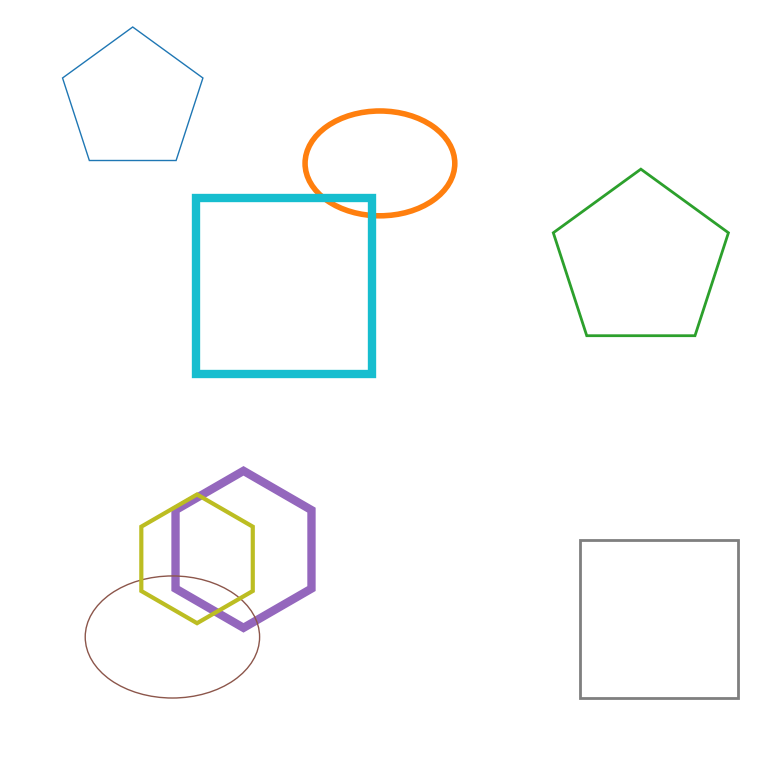[{"shape": "pentagon", "thickness": 0.5, "radius": 0.48, "center": [0.172, 0.869]}, {"shape": "oval", "thickness": 2, "radius": 0.49, "center": [0.493, 0.788]}, {"shape": "pentagon", "thickness": 1, "radius": 0.6, "center": [0.832, 0.661]}, {"shape": "hexagon", "thickness": 3, "radius": 0.51, "center": [0.316, 0.287]}, {"shape": "oval", "thickness": 0.5, "radius": 0.57, "center": [0.224, 0.173]}, {"shape": "square", "thickness": 1, "radius": 0.51, "center": [0.856, 0.196]}, {"shape": "hexagon", "thickness": 1.5, "radius": 0.42, "center": [0.256, 0.274]}, {"shape": "square", "thickness": 3, "radius": 0.57, "center": [0.369, 0.629]}]